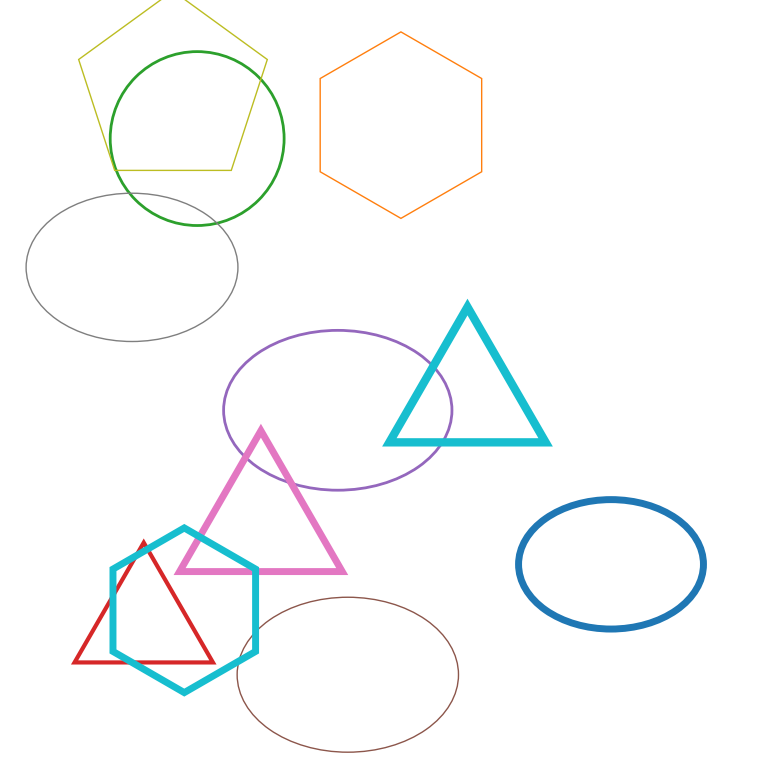[{"shape": "oval", "thickness": 2.5, "radius": 0.6, "center": [0.794, 0.267]}, {"shape": "hexagon", "thickness": 0.5, "radius": 0.61, "center": [0.521, 0.837]}, {"shape": "circle", "thickness": 1, "radius": 0.56, "center": [0.256, 0.82]}, {"shape": "triangle", "thickness": 1.5, "radius": 0.52, "center": [0.187, 0.192]}, {"shape": "oval", "thickness": 1, "radius": 0.74, "center": [0.439, 0.467]}, {"shape": "oval", "thickness": 0.5, "radius": 0.72, "center": [0.452, 0.124]}, {"shape": "triangle", "thickness": 2.5, "radius": 0.61, "center": [0.339, 0.319]}, {"shape": "oval", "thickness": 0.5, "radius": 0.69, "center": [0.171, 0.653]}, {"shape": "pentagon", "thickness": 0.5, "radius": 0.64, "center": [0.225, 0.883]}, {"shape": "triangle", "thickness": 3, "radius": 0.59, "center": [0.607, 0.484]}, {"shape": "hexagon", "thickness": 2.5, "radius": 0.53, "center": [0.239, 0.207]}]